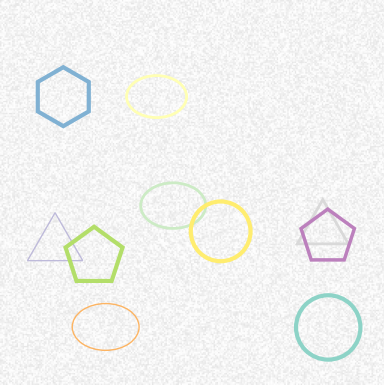[{"shape": "circle", "thickness": 3, "radius": 0.42, "center": [0.853, 0.149]}, {"shape": "oval", "thickness": 2, "radius": 0.39, "center": [0.407, 0.749]}, {"shape": "triangle", "thickness": 1, "radius": 0.41, "center": [0.143, 0.364]}, {"shape": "hexagon", "thickness": 3, "radius": 0.38, "center": [0.164, 0.749]}, {"shape": "oval", "thickness": 1, "radius": 0.43, "center": [0.274, 0.151]}, {"shape": "pentagon", "thickness": 3, "radius": 0.39, "center": [0.244, 0.333]}, {"shape": "triangle", "thickness": 2, "radius": 0.38, "center": [0.838, 0.405]}, {"shape": "pentagon", "thickness": 2.5, "radius": 0.36, "center": [0.851, 0.384]}, {"shape": "oval", "thickness": 2, "radius": 0.42, "center": [0.45, 0.466]}, {"shape": "circle", "thickness": 3, "radius": 0.39, "center": [0.573, 0.399]}]